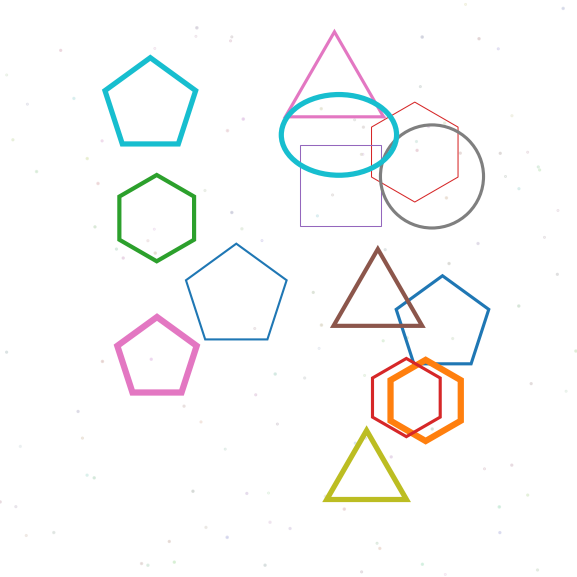[{"shape": "pentagon", "thickness": 1.5, "radius": 0.42, "center": [0.766, 0.437]}, {"shape": "pentagon", "thickness": 1, "radius": 0.46, "center": [0.409, 0.486]}, {"shape": "hexagon", "thickness": 3, "radius": 0.35, "center": [0.737, 0.306]}, {"shape": "hexagon", "thickness": 2, "radius": 0.37, "center": [0.271, 0.621]}, {"shape": "hexagon", "thickness": 0.5, "radius": 0.43, "center": [0.718, 0.736]}, {"shape": "hexagon", "thickness": 1.5, "radius": 0.34, "center": [0.704, 0.311]}, {"shape": "square", "thickness": 0.5, "radius": 0.35, "center": [0.59, 0.678]}, {"shape": "triangle", "thickness": 2, "radius": 0.44, "center": [0.654, 0.479]}, {"shape": "pentagon", "thickness": 3, "radius": 0.36, "center": [0.272, 0.378]}, {"shape": "triangle", "thickness": 1.5, "radius": 0.49, "center": [0.579, 0.846]}, {"shape": "circle", "thickness": 1.5, "radius": 0.45, "center": [0.748, 0.694]}, {"shape": "triangle", "thickness": 2.5, "radius": 0.4, "center": [0.635, 0.174]}, {"shape": "pentagon", "thickness": 2.5, "radius": 0.41, "center": [0.26, 0.817]}, {"shape": "oval", "thickness": 2.5, "radius": 0.5, "center": [0.587, 0.766]}]